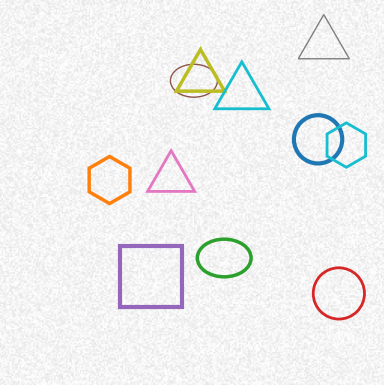[{"shape": "circle", "thickness": 3, "radius": 0.31, "center": [0.826, 0.638]}, {"shape": "hexagon", "thickness": 2.5, "radius": 0.31, "center": [0.285, 0.532]}, {"shape": "oval", "thickness": 2.5, "radius": 0.35, "center": [0.582, 0.33]}, {"shape": "circle", "thickness": 2, "radius": 0.33, "center": [0.88, 0.238]}, {"shape": "square", "thickness": 3, "radius": 0.4, "center": [0.393, 0.282]}, {"shape": "oval", "thickness": 1, "radius": 0.31, "center": [0.504, 0.79]}, {"shape": "triangle", "thickness": 2, "radius": 0.35, "center": [0.445, 0.538]}, {"shape": "triangle", "thickness": 1, "radius": 0.38, "center": [0.841, 0.886]}, {"shape": "triangle", "thickness": 2.5, "radius": 0.36, "center": [0.521, 0.799]}, {"shape": "triangle", "thickness": 2, "radius": 0.41, "center": [0.628, 0.758]}, {"shape": "hexagon", "thickness": 2, "radius": 0.29, "center": [0.9, 0.623]}]